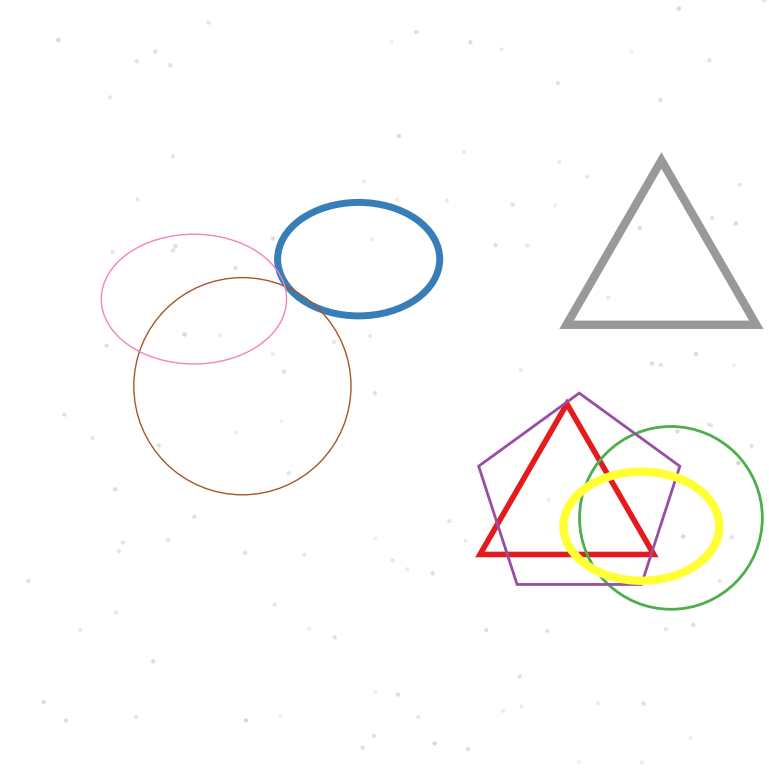[{"shape": "triangle", "thickness": 2, "radius": 0.65, "center": [0.736, 0.345]}, {"shape": "oval", "thickness": 2.5, "radius": 0.53, "center": [0.466, 0.663]}, {"shape": "circle", "thickness": 1, "radius": 0.59, "center": [0.871, 0.327]}, {"shape": "pentagon", "thickness": 1, "radius": 0.69, "center": [0.752, 0.352]}, {"shape": "oval", "thickness": 3, "radius": 0.51, "center": [0.833, 0.317]}, {"shape": "circle", "thickness": 0.5, "radius": 0.71, "center": [0.315, 0.498]}, {"shape": "oval", "thickness": 0.5, "radius": 0.6, "center": [0.252, 0.612]}, {"shape": "triangle", "thickness": 3, "radius": 0.71, "center": [0.859, 0.649]}]